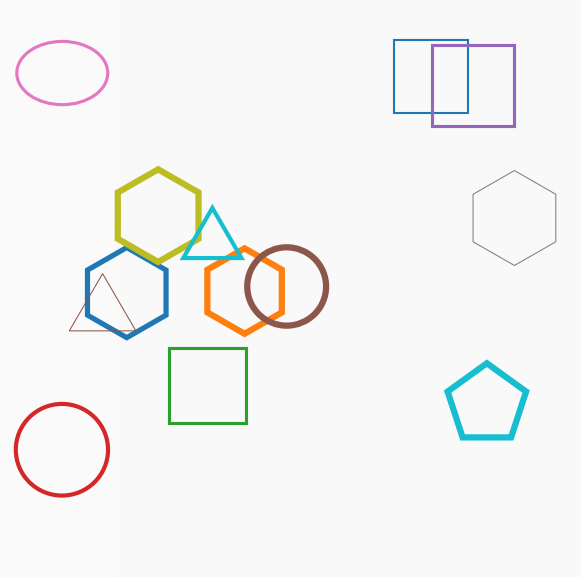[{"shape": "hexagon", "thickness": 2.5, "radius": 0.39, "center": [0.218, 0.492]}, {"shape": "square", "thickness": 1, "radius": 0.32, "center": [0.742, 0.866]}, {"shape": "hexagon", "thickness": 3, "radius": 0.37, "center": [0.421, 0.495]}, {"shape": "square", "thickness": 1.5, "radius": 0.33, "center": [0.357, 0.332]}, {"shape": "circle", "thickness": 2, "radius": 0.4, "center": [0.107, 0.22]}, {"shape": "square", "thickness": 1.5, "radius": 0.35, "center": [0.814, 0.851]}, {"shape": "circle", "thickness": 3, "radius": 0.34, "center": [0.493, 0.503]}, {"shape": "triangle", "thickness": 0.5, "radius": 0.33, "center": [0.177, 0.459]}, {"shape": "oval", "thickness": 1.5, "radius": 0.39, "center": [0.107, 0.873]}, {"shape": "hexagon", "thickness": 0.5, "radius": 0.41, "center": [0.885, 0.622]}, {"shape": "hexagon", "thickness": 3, "radius": 0.4, "center": [0.272, 0.626]}, {"shape": "triangle", "thickness": 2, "radius": 0.29, "center": [0.365, 0.581]}, {"shape": "pentagon", "thickness": 3, "radius": 0.35, "center": [0.838, 0.299]}]